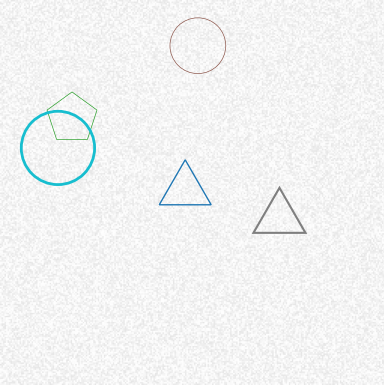[{"shape": "triangle", "thickness": 1, "radius": 0.39, "center": [0.481, 0.507]}, {"shape": "pentagon", "thickness": 0.5, "radius": 0.34, "center": [0.187, 0.693]}, {"shape": "circle", "thickness": 0.5, "radius": 0.36, "center": [0.514, 0.881]}, {"shape": "triangle", "thickness": 1.5, "radius": 0.39, "center": [0.726, 0.434]}, {"shape": "circle", "thickness": 2, "radius": 0.48, "center": [0.151, 0.616]}]